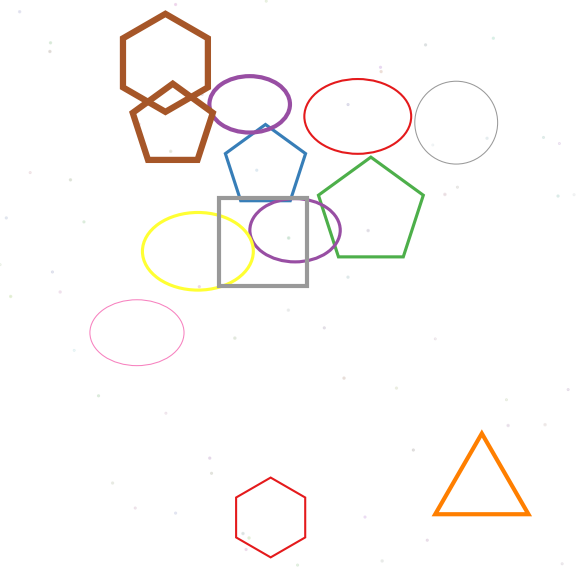[{"shape": "oval", "thickness": 1, "radius": 0.46, "center": [0.62, 0.798]}, {"shape": "hexagon", "thickness": 1, "radius": 0.35, "center": [0.469, 0.103]}, {"shape": "pentagon", "thickness": 1.5, "radius": 0.36, "center": [0.46, 0.711]}, {"shape": "pentagon", "thickness": 1.5, "radius": 0.48, "center": [0.642, 0.632]}, {"shape": "oval", "thickness": 1.5, "radius": 0.39, "center": [0.511, 0.6]}, {"shape": "oval", "thickness": 2, "radius": 0.35, "center": [0.432, 0.818]}, {"shape": "triangle", "thickness": 2, "radius": 0.47, "center": [0.834, 0.155]}, {"shape": "oval", "thickness": 1.5, "radius": 0.48, "center": [0.343, 0.564]}, {"shape": "hexagon", "thickness": 3, "radius": 0.42, "center": [0.286, 0.89]}, {"shape": "pentagon", "thickness": 3, "radius": 0.36, "center": [0.299, 0.781]}, {"shape": "oval", "thickness": 0.5, "radius": 0.41, "center": [0.237, 0.423]}, {"shape": "square", "thickness": 2, "radius": 0.38, "center": [0.455, 0.581]}, {"shape": "circle", "thickness": 0.5, "radius": 0.36, "center": [0.79, 0.787]}]